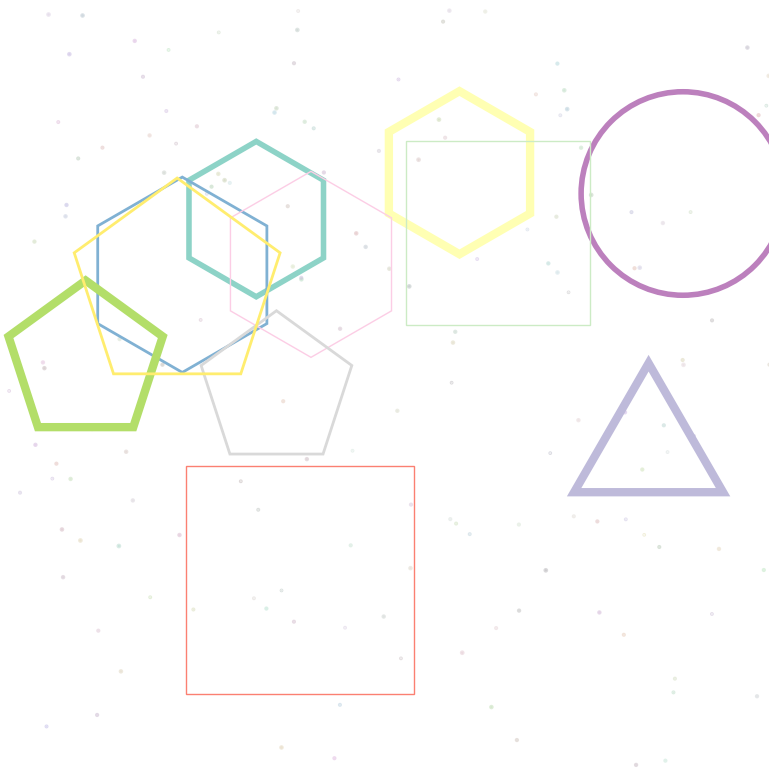[{"shape": "hexagon", "thickness": 2, "radius": 0.5, "center": [0.333, 0.715]}, {"shape": "hexagon", "thickness": 3, "radius": 0.53, "center": [0.597, 0.776]}, {"shape": "triangle", "thickness": 3, "radius": 0.56, "center": [0.842, 0.417]}, {"shape": "square", "thickness": 0.5, "radius": 0.74, "center": [0.39, 0.247]}, {"shape": "hexagon", "thickness": 1, "radius": 0.63, "center": [0.237, 0.643]}, {"shape": "pentagon", "thickness": 3, "radius": 0.53, "center": [0.111, 0.53]}, {"shape": "hexagon", "thickness": 0.5, "radius": 0.6, "center": [0.404, 0.657]}, {"shape": "pentagon", "thickness": 1, "radius": 0.51, "center": [0.359, 0.494]}, {"shape": "circle", "thickness": 2, "radius": 0.66, "center": [0.887, 0.749]}, {"shape": "square", "thickness": 0.5, "radius": 0.6, "center": [0.646, 0.697]}, {"shape": "pentagon", "thickness": 1, "radius": 0.7, "center": [0.23, 0.628]}]